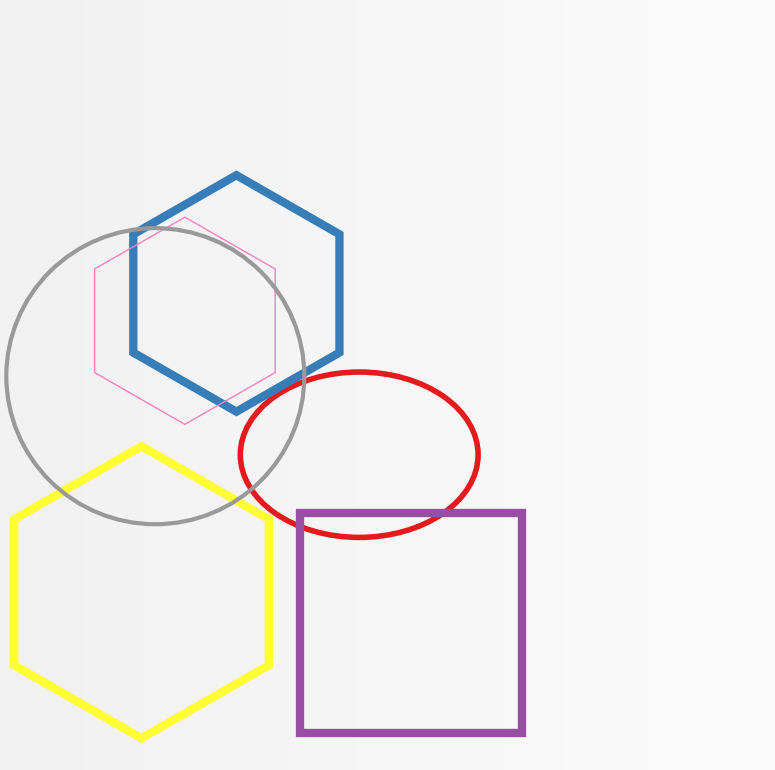[{"shape": "oval", "thickness": 2, "radius": 0.77, "center": [0.463, 0.409]}, {"shape": "hexagon", "thickness": 3, "radius": 0.77, "center": [0.305, 0.619]}, {"shape": "square", "thickness": 3, "radius": 0.72, "center": [0.531, 0.191]}, {"shape": "hexagon", "thickness": 3, "radius": 0.95, "center": [0.183, 0.231]}, {"shape": "hexagon", "thickness": 0.5, "radius": 0.67, "center": [0.239, 0.583]}, {"shape": "circle", "thickness": 1.5, "radius": 0.96, "center": [0.2, 0.511]}]